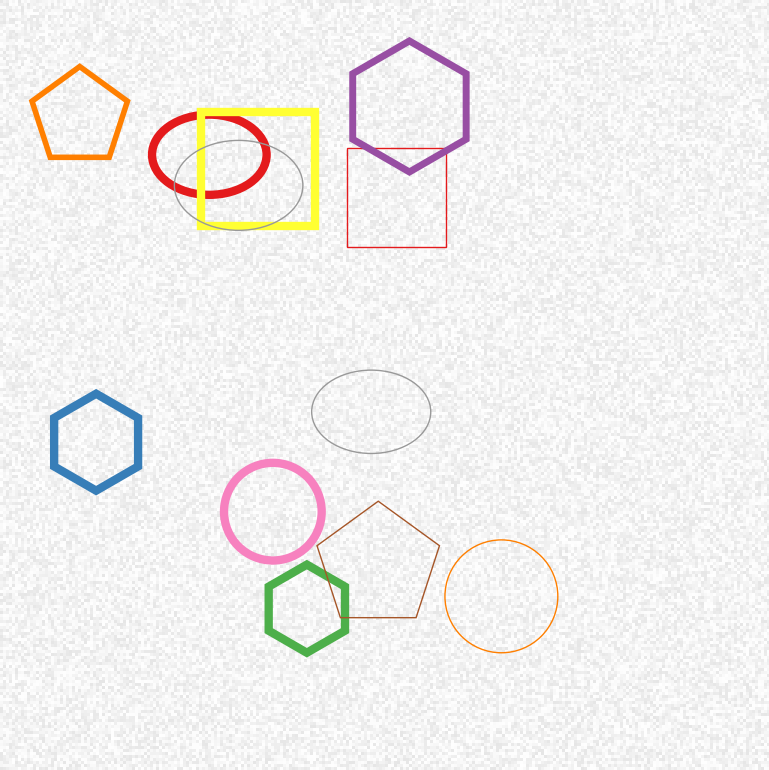[{"shape": "square", "thickness": 0.5, "radius": 0.32, "center": [0.515, 0.743]}, {"shape": "oval", "thickness": 3, "radius": 0.37, "center": [0.272, 0.799]}, {"shape": "hexagon", "thickness": 3, "radius": 0.31, "center": [0.125, 0.426]}, {"shape": "hexagon", "thickness": 3, "radius": 0.29, "center": [0.398, 0.21]}, {"shape": "hexagon", "thickness": 2.5, "radius": 0.43, "center": [0.532, 0.862]}, {"shape": "circle", "thickness": 0.5, "radius": 0.37, "center": [0.651, 0.226]}, {"shape": "pentagon", "thickness": 2, "radius": 0.33, "center": [0.104, 0.848]}, {"shape": "square", "thickness": 3, "radius": 0.37, "center": [0.335, 0.78]}, {"shape": "pentagon", "thickness": 0.5, "radius": 0.42, "center": [0.491, 0.265]}, {"shape": "circle", "thickness": 3, "radius": 0.32, "center": [0.354, 0.335]}, {"shape": "oval", "thickness": 0.5, "radius": 0.42, "center": [0.31, 0.759]}, {"shape": "oval", "thickness": 0.5, "radius": 0.39, "center": [0.482, 0.465]}]